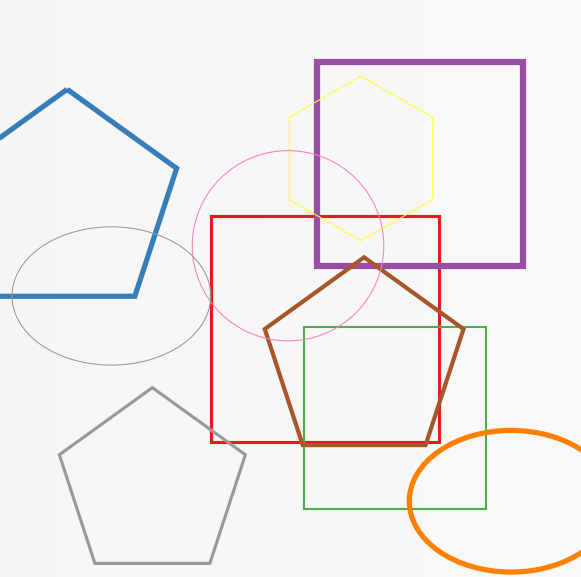[{"shape": "square", "thickness": 1.5, "radius": 0.98, "center": [0.558, 0.429]}, {"shape": "pentagon", "thickness": 2.5, "radius": 0.99, "center": [0.115, 0.646]}, {"shape": "square", "thickness": 1, "radius": 0.79, "center": [0.68, 0.275]}, {"shape": "square", "thickness": 3, "radius": 0.88, "center": [0.722, 0.715]}, {"shape": "oval", "thickness": 2.5, "radius": 0.88, "center": [0.879, 0.131]}, {"shape": "hexagon", "thickness": 0.5, "radius": 0.71, "center": [0.621, 0.725]}, {"shape": "pentagon", "thickness": 2, "radius": 0.9, "center": [0.626, 0.374]}, {"shape": "circle", "thickness": 0.5, "radius": 0.82, "center": [0.496, 0.574]}, {"shape": "pentagon", "thickness": 1.5, "radius": 0.84, "center": [0.262, 0.16]}, {"shape": "oval", "thickness": 0.5, "radius": 0.86, "center": [0.192, 0.487]}]